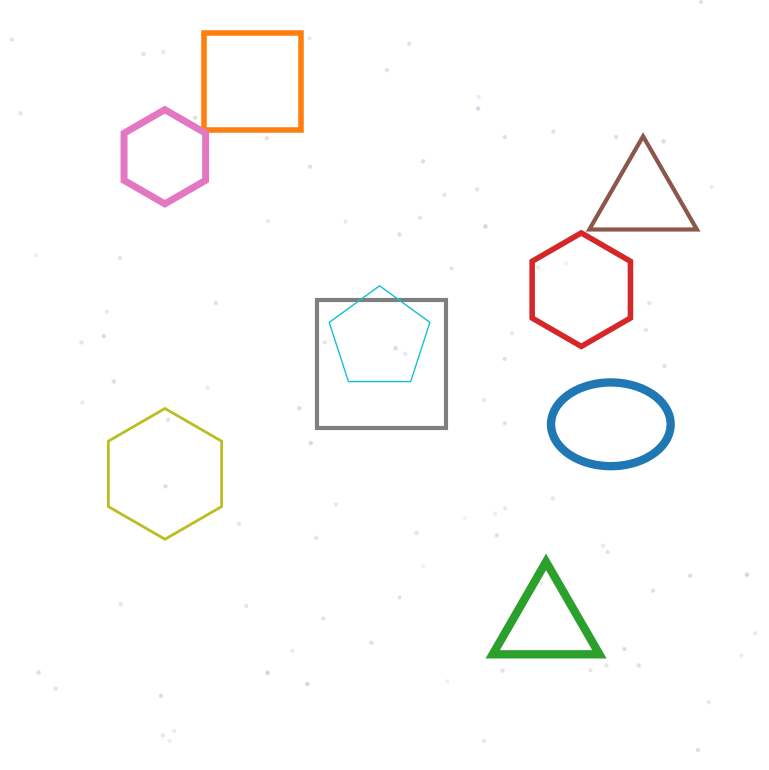[{"shape": "oval", "thickness": 3, "radius": 0.39, "center": [0.793, 0.449]}, {"shape": "square", "thickness": 2, "radius": 0.31, "center": [0.328, 0.894]}, {"shape": "triangle", "thickness": 3, "radius": 0.4, "center": [0.709, 0.19]}, {"shape": "hexagon", "thickness": 2, "radius": 0.37, "center": [0.755, 0.624]}, {"shape": "triangle", "thickness": 1.5, "radius": 0.4, "center": [0.835, 0.742]}, {"shape": "hexagon", "thickness": 2.5, "radius": 0.31, "center": [0.214, 0.796]}, {"shape": "square", "thickness": 1.5, "radius": 0.42, "center": [0.495, 0.527]}, {"shape": "hexagon", "thickness": 1, "radius": 0.42, "center": [0.214, 0.385]}, {"shape": "pentagon", "thickness": 0.5, "radius": 0.34, "center": [0.493, 0.56]}]